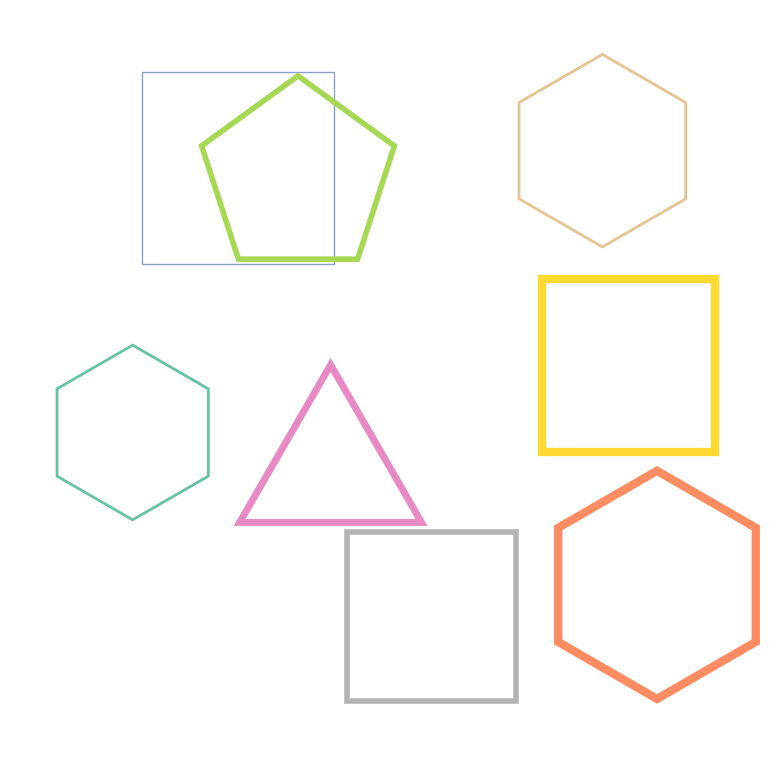[{"shape": "hexagon", "thickness": 1, "radius": 0.57, "center": [0.172, 0.438]}, {"shape": "hexagon", "thickness": 3, "radius": 0.74, "center": [0.853, 0.24]}, {"shape": "square", "thickness": 0.5, "radius": 0.62, "center": [0.309, 0.782]}, {"shape": "triangle", "thickness": 2.5, "radius": 0.68, "center": [0.429, 0.39]}, {"shape": "pentagon", "thickness": 2, "radius": 0.66, "center": [0.387, 0.77]}, {"shape": "square", "thickness": 3, "radius": 0.56, "center": [0.816, 0.526]}, {"shape": "hexagon", "thickness": 1, "radius": 0.63, "center": [0.782, 0.804]}, {"shape": "square", "thickness": 2, "radius": 0.55, "center": [0.56, 0.2]}]